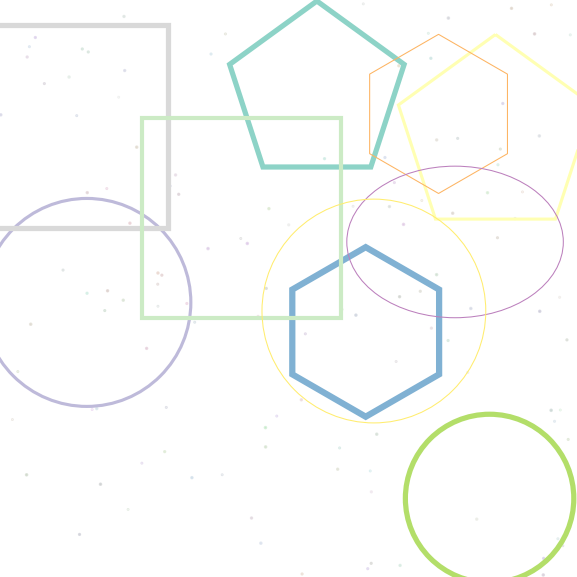[{"shape": "pentagon", "thickness": 2.5, "radius": 0.79, "center": [0.549, 0.838]}, {"shape": "pentagon", "thickness": 1.5, "radius": 0.88, "center": [0.858, 0.763]}, {"shape": "circle", "thickness": 1.5, "radius": 0.9, "center": [0.15, 0.475]}, {"shape": "hexagon", "thickness": 3, "radius": 0.73, "center": [0.633, 0.424]}, {"shape": "hexagon", "thickness": 0.5, "radius": 0.69, "center": [0.759, 0.802]}, {"shape": "circle", "thickness": 2.5, "radius": 0.73, "center": [0.848, 0.136]}, {"shape": "square", "thickness": 2.5, "radius": 0.88, "center": [0.115, 0.78]}, {"shape": "oval", "thickness": 0.5, "radius": 0.94, "center": [0.788, 0.58]}, {"shape": "square", "thickness": 2, "radius": 0.86, "center": [0.418, 0.622]}, {"shape": "circle", "thickness": 0.5, "radius": 0.97, "center": [0.647, 0.461]}]